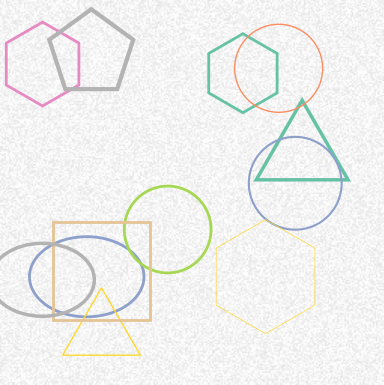[{"shape": "triangle", "thickness": 2.5, "radius": 0.69, "center": [0.785, 0.602]}, {"shape": "hexagon", "thickness": 2, "radius": 0.51, "center": [0.631, 0.81]}, {"shape": "circle", "thickness": 1, "radius": 0.57, "center": [0.724, 0.823]}, {"shape": "circle", "thickness": 1.5, "radius": 0.6, "center": [0.767, 0.524]}, {"shape": "oval", "thickness": 2, "radius": 0.74, "center": [0.225, 0.281]}, {"shape": "hexagon", "thickness": 2, "radius": 0.54, "center": [0.111, 0.834]}, {"shape": "circle", "thickness": 2, "radius": 0.56, "center": [0.436, 0.404]}, {"shape": "triangle", "thickness": 1, "radius": 0.58, "center": [0.264, 0.136]}, {"shape": "hexagon", "thickness": 0.5, "radius": 0.74, "center": [0.69, 0.281]}, {"shape": "square", "thickness": 2, "radius": 0.63, "center": [0.264, 0.297]}, {"shape": "pentagon", "thickness": 3, "radius": 0.57, "center": [0.237, 0.861]}, {"shape": "oval", "thickness": 2.5, "radius": 0.68, "center": [0.11, 0.273]}]